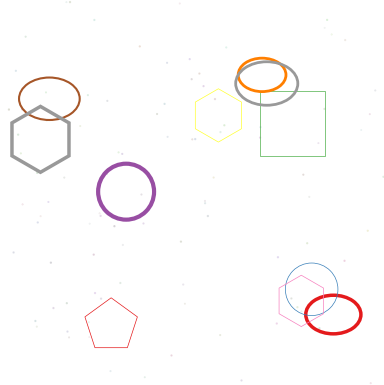[{"shape": "pentagon", "thickness": 0.5, "radius": 0.36, "center": [0.289, 0.155]}, {"shape": "oval", "thickness": 2.5, "radius": 0.36, "center": [0.866, 0.183]}, {"shape": "circle", "thickness": 0.5, "radius": 0.34, "center": [0.809, 0.249]}, {"shape": "square", "thickness": 0.5, "radius": 0.42, "center": [0.76, 0.679]}, {"shape": "circle", "thickness": 3, "radius": 0.36, "center": [0.328, 0.502]}, {"shape": "oval", "thickness": 2, "radius": 0.31, "center": [0.681, 0.805]}, {"shape": "hexagon", "thickness": 0.5, "radius": 0.35, "center": [0.567, 0.7]}, {"shape": "oval", "thickness": 1.5, "radius": 0.39, "center": [0.128, 0.743]}, {"shape": "hexagon", "thickness": 0.5, "radius": 0.33, "center": [0.783, 0.218]}, {"shape": "hexagon", "thickness": 2.5, "radius": 0.43, "center": [0.105, 0.638]}, {"shape": "oval", "thickness": 2, "radius": 0.4, "center": [0.693, 0.783]}]